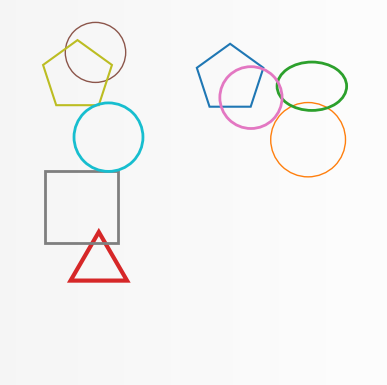[{"shape": "pentagon", "thickness": 1.5, "radius": 0.45, "center": [0.594, 0.796]}, {"shape": "circle", "thickness": 1, "radius": 0.48, "center": [0.795, 0.637]}, {"shape": "oval", "thickness": 2, "radius": 0.45, "center": [0.805, 0.776]}, {"shape": "triangle", "thickness": 3, "radius": 0.42, "center": [0.255, 0.313]}, {"shape": "circle", "thickness": 1, "radius": 0.39, "center": [0.246, 0.864]}, {"shape": "circle", "thickness": 2, "radius": 0.4, "center": [0.648, 0.747]}, {"shape": "square", "thickness": 2, "radius": 0.47, "center": [0.211, 0.462]}, {"shape": "pentagon", "thickness": 1.5, "radius": 0.47, "center": [0.2, 0.802]}, {"shape": "circle", "thickness": 2, "radius": 0.44, "center": [0.28, 0.644]}]